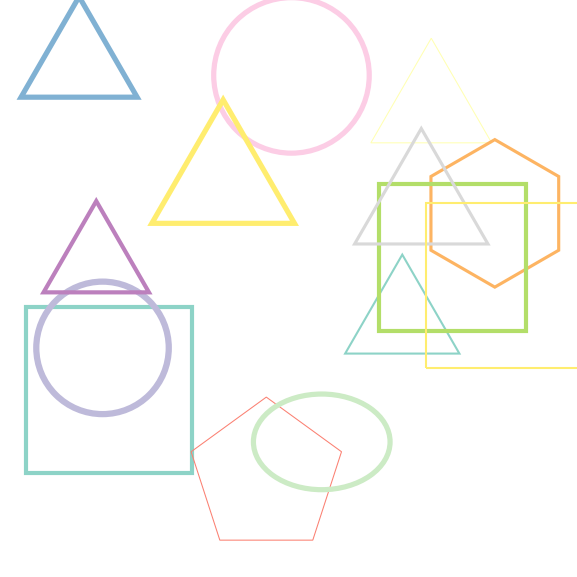[{"shape": "square", "thickness": 2, "radius": 0.72, "center": [0.189, 0.324]}, {"shape": "triangle", "thickness": 1, "radius": 0.57, "center": [0.697, 0.444]}, {"shape": "triangle", "thickness": 0.5, "radius": 0.6, "center": [0.747, 0.812]}, {"shape": "circle", "thickness": 3, "radius": 0.57, "center": [0.178, 0.397]}, {"shape": "pentagon", "thickness": 0.5, "radius": 0.68, "center": [0.461, 0.175]}, {"shape": "triangle", "thickness": 2.5, "radius": 0.58, "center": [0.137, 0.889]}, {"shape": "hexagon", "thickness": 1.5, "radius": 0.64, "center": [0.857, 0.63]}, {"shape": "square", "thickness": 2, "radius": 0.63, "center": [0.783, 0.554]}, {"shape": "circle", "thickness": 2.5, "radius": 0.67, "center": [0.505, 0.869]}, {"shape": "triangle", "thickness": 1.5, "radius": 0.67, "center": [0.73, 0.643]}, {"shape": "triangle", "thickness": 2, "radius": 0.53, "center": [0.167, 0.546]}, {"shape": "oval", "thickness": 2.5, "radius": 0.59, "center": [0.557, 0.234]}, {"shape": "triangle", "thickness": 2.5, "radius": 0.71, "center": [0.386, 0.684]}, {"shape": "square", "thickness": 1, "radius": 0.71, "center": [0.88, 0.504]}]